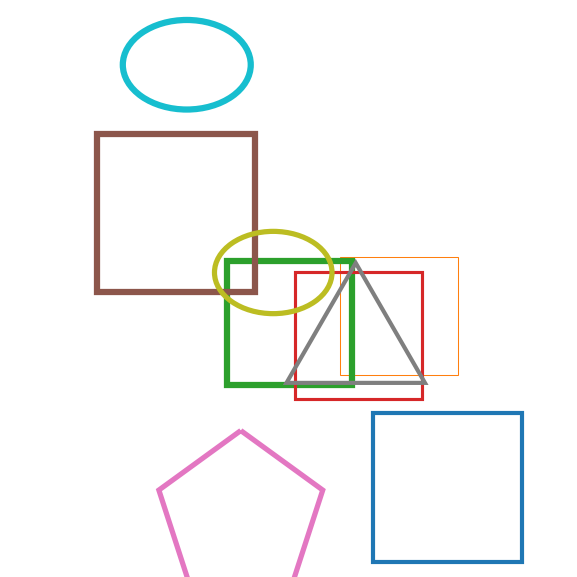[{"shape": "square", "thickness": 2, "radius": 0.65, "center": [0.775, 0.156]}, {"shape": "square", "thickness": 0.5, "radius": 0.51, "center": [0.691, 0.452]}, {"shape": "square", "thickness": 3, "radius": 0.54, "center": [0.501, 0.44]}, {"shape": "square", "thickness": 1.5, "radius": 0.55, "center": [0.621, 0.419]}, {"shape": "square", "thickness": 3, "radius": 0.68, "center": [0.304, 0.63]}, {"shape": "pentagon", "thickness": 2.5, "radius": 0.75, "center": [0.417, 0.104]}, {"shape": "triangle", "thickness": 2, "radius": 0.69, "center": [0.616, 0.405]}, {"shape": "oval", "thickness": 2.5, "radius": 0.51, "center": [0.473, 0.527]}, {"shape": "oval", "thickness": 3, "radius": 0.55, "center": [0.323, 0.887]}]